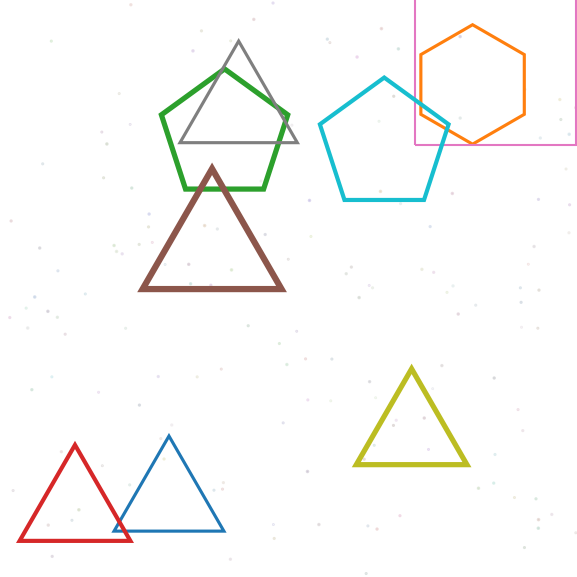[{"shape": "triangle", "thickness": 1.5, "radius": 0.55, "center": [0.293, 0.134]}, {"shape": "hexagon", "thickness": 1.5, "radius": 0.52, "center": [0.818, 0.853]}, {"shape": "pentagon", "thickness": 2.5, "radius": 0.58, "center": [0.389, 0.765]}, {"shape": "triangle", "thickness": 2, "radius": 0.55, "center": [0.13, 0.118]}, {"shape": "triangle", "thickness": 3, "radius": 0.69, "center": [0.367, 0.568]}, {"shape": "square", "thickness": 1, "radius": 0.7, "center": [0.858, 0.888]}, {"shape": "triangle", "thickness": 1.5, "radius": 0.59, "center": [0.413, 0.811]}, {"shape": "triangle", "thickness": 2.5, "radius": 0.55, "center": [0.713, 0.25]}, {"shape": "pentagon", "thickness": 2, "radius": 0.59, "center": [0.665, 0.748]}]